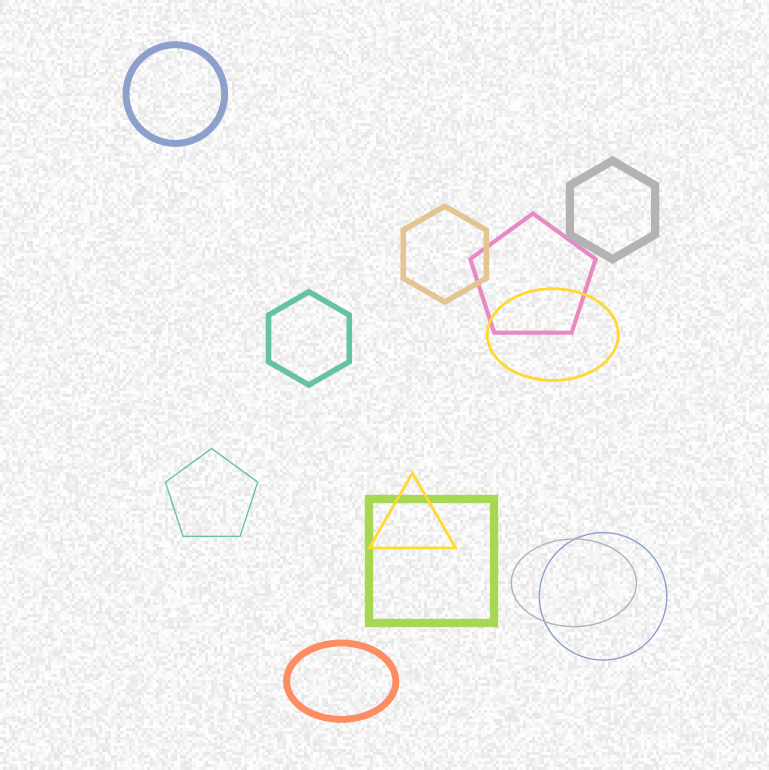[{"shape": "hexagon", "thickness": 2, "radius": 0.3, "center": [0.401, 0.561]}, {"shape": "pentagon", "thickness": 0.5, "radius": 0.32, "center": [0.275, 0.354]}, {"shape": "oval", "thickness": 2.5, "radius": 0.35, "center": [0.443, 0.115]}, {"shape": "circle", "thickness": 2.5, "radius": 0.32, "center": [0.228, 0.878]}, {"shape": "circle", "thickness": 0.5, "radius": 0.41, "center": [0.783, 0.226]}, {"shape": "pentagon", "thickness": 1.5, "radius": 0.43, "center": [0.692, 0.637]}, {"shape": "square", "thickness": 3, "radius": 0.4, "center": [0.56, 0.271]}, {"shape": "oval", "thickness": 1, "radius": 0.43, "center": [0.718, 0.565]}, {"shape": "triangle", "thickness": 1, "radius": 0.32, "center": [0.536, 0.321]}, {"shape": "hexagon", "thickness": 2, "radius": 0.31, "center": [0.578, 0.67]}, {"shape": "hexagon", "thickness": 3, "radius": 0.32, "center": [0.795, 0.727]}, {"shape": "oval", "thickness": 0.5, "radius": 0.41, "center": [0.745, 0.243]}]